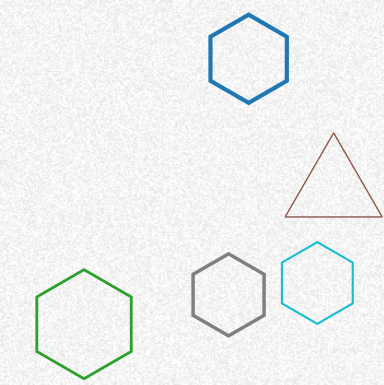[{"shape": "hexagon", "thickness": 3, "radius": 0.57, "center": [0.646, 0.847]}, {"shape": "hexagon", "thickness": 2, "radius": 0.71, "center": [0.218, 0.158]}, {"shape": "triangle", "thickness": 1, "radius": 0.73, "center": [0.867, 0.509]}, {"shape": "hexagon", "thickness": 2.5, "radius": 0.53, "center": [0.594, 0.234]}, {"shape": "hexagon", "thickness": 1.5, "radius": 0.53, "center": [0.824, 0.265]}]